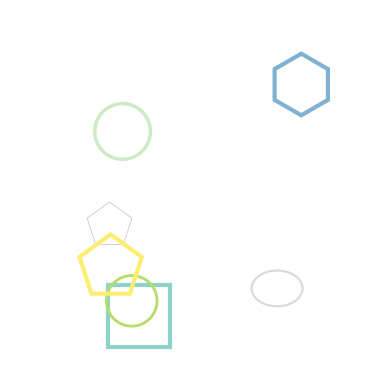[{"shape": "square", "thickness": 3, "radius": 0.4, "center": [0.36, 0.18]}, {"shape": "pentagon", "thickness": 0.5, "radius": 0.31, "center": [0.284, 0.414]}, {"shape": "hexagon", "thickness": 3, "radius": 0.4, "center": [0.783, 0.781]}, {"shape": "circle", "thickness": 2, "radius": 0.33, "center": [0.342, 0.219]}, {"shape": "oval", "thickness": 1.5, "radius": 0.33, "center": [0.72, 0.251]}, {"shape": "circle", "thickness": 2.5, "radius": 0.36, "center": [0.318, 0.659]}, {"shape": "pentagon", "thickness": 3, "radius": 0.43, "center": [0.288, 0.306]}]